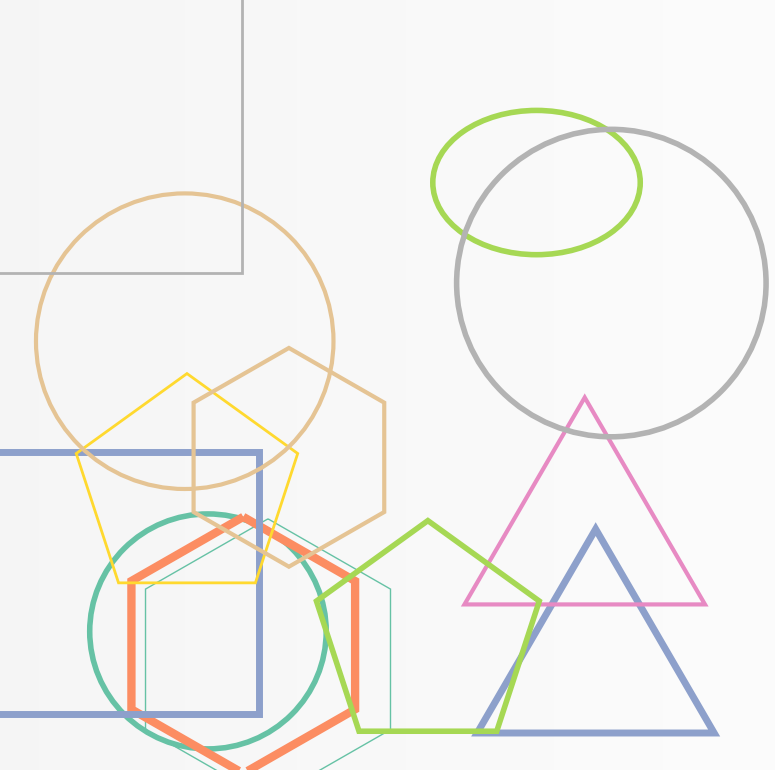[{"shape": "circle", "thickness": 2, "radius": 0.76, "center": [0.268, 0.18]}, {"shape": "hexagon", "thickness": 0.5, "radius": 0.91, "center": [0.346, 0.144]}, {"shape": "hexagon", "thickness": 3, "radius": 0.83, "center": [0.314, 0.162]}, {"shape": "triangle", "thickness": 2.5, "radius": 0.88, "center": [0.769, 0.136]}, {"shape": "square", "thickness": 2.5, "radius": 0.85, "center": [0.164, 0.243]}, {"shape": "triangle", "thickness": 1.5, "radius": 0.9, "center": [0.754, 0.305]}, {"shape": "oval", "thickness": 2, "radius": 0.67, "center": [0.692, 0.763]}, {"shape": "pentagon", "thickness": 2, "radius": 0.76, "center": [0.552, 0.173]}, {"shape": "pentagon", "thickness": 1, "radius": 0.75, "center": [0.241, 0.365]}, {"shape": "circle", "thickness": 1.5, "radius": 0.96, "center": [0.238, 0.557]}, {"shape": "hexagon", "thickness": 1.5, "radius": 0.71, "center": [0.373, 0.406]}, {"shape": "square", "thickness": 1, "radius": 0.92, "center": [0.129, 0.829]}, {"shape": "circle", "thickness": 2, "radius": 1.0, "center": [0.789, 0.632]}]